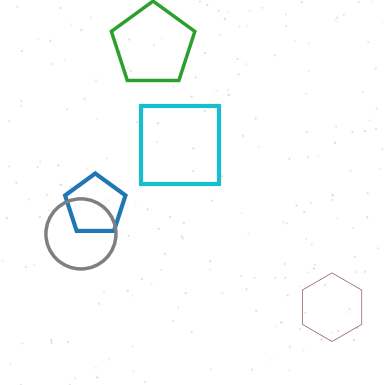[{"shape": "pentagon", "thickness": 3, "radius": 0.41, "center": [0.247, 0.467]}, {"shape": "pentagon", "thickness": 2.5, "radius": 0.57, "center": [0.398, 0.883]}, {"shape": "hexagon", "thickness": 0.5, "radius": 0.45, "center": [0.862, 0.202]}, {"shape": "circle", "thickness": 2.5, "radius": 0.45, "center": [0.21, 0.392]}, {"shape": "square", "thickness": 3, "radius": 0.51, "center": [0.468, 0.624]}]